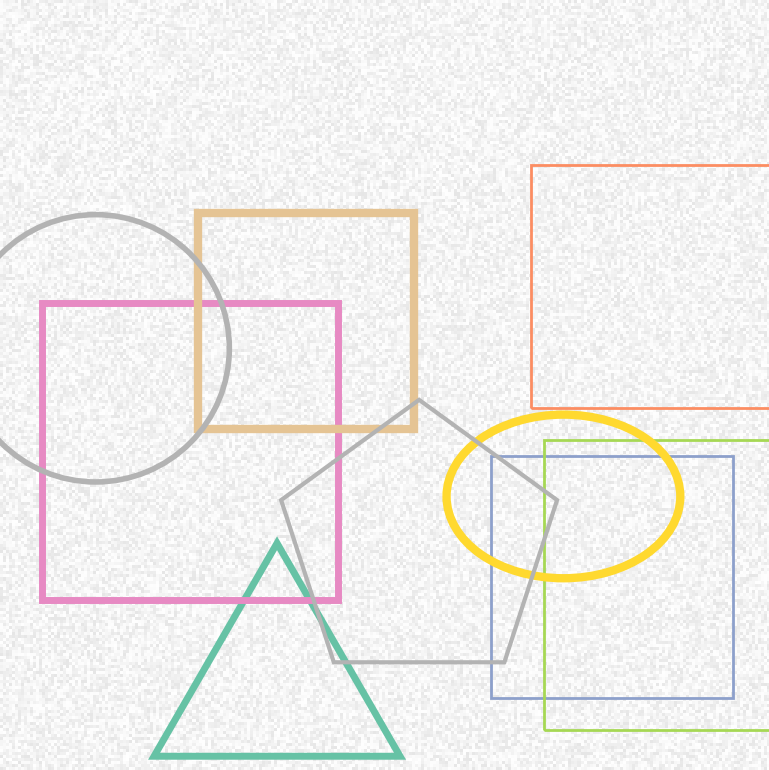[{"shape": "triangle", "thickness": 2.5, "radius": 0.92, "center": [0.36, 0.11]}, {"shape": "square", "thickness": 1, "radius": 0.79, "center": [0.847, 0.628]}, {"shape": "square", "thickness": 1, "radius": 0.79, "center": [0.795, 0.25]}, {"shape": "square", "thickness": 2.5, "radius": 0.96, "center": [0.247, 0.414]}, {"shape": "square", "thickness": 1, "radius": 0.94, "center": [0.895, 0.24]}, {"shape": "oval", "thickness": 3, "radius": 0.76, "center": [0.732, 0.355]}, {"shape": "square", "thickness": 3, "radius": 0.7, "center": [0.398, 0.584]}, {"shape": "circle", "thickness": 2, "radius": 0.87, "center": [0.124, 0.548]}, {"shape": "pentagon", "thickness": 1.5, "radius": 0.94, "center": [0.544, 0.292]}]